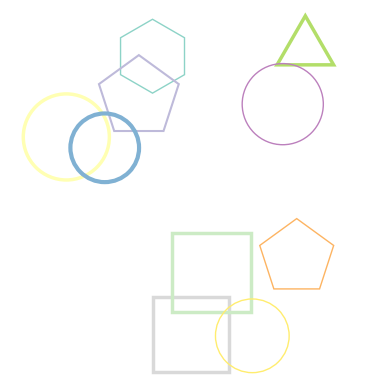[{"shape": "hexagon", "thickness": 1, "radius": 0.48, "center": [0.396, 0.854]}, {"shape": "circle", "thickness": 2.5, "radius": 0.56, "center": [0.172, 0.644]}, {"shape": "pentagon", "thickness": 1.5, "radius": 0.54, "center": [0.361, 0.748]}, {"shape": "circle", "thickness": 3, "radius": 0.45, "center": [0.272, 0.616]}, {"shape": "pentagon", "thickness": 1, "radius": 0.5, "center": [0.771, 0.331]}, {"shape": "triangle", "thickness": 2.5, "radius": 0.42, "center": [0.793, 0.874]}, {"shape": "square", "thickness": 2.5, "radius": 0.49, "center": [0.496, 0.131]}, {"shape": "circle", "thickness": 1, "radius": 0.53, "center": [0.734, 0.729]}, {"shape": "square", "thickness": 2.5, "radius": 0.51, "center": [0.549, 0.293]}, {"shape": "circle", "thickness": 1, "radius": 0.48, "center": [0.655, 0.128]}]